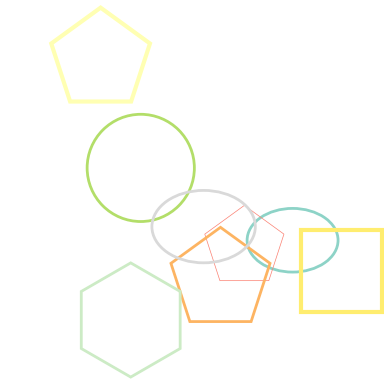[{"shape": "oval", "thickness": 2, "radius": 0.59, "center": [0.76, 0.376]}, {"shape": "pentagon", "thickness": 3, "radius": 0.67, "center": [0.261, 0.845]}, {"shape": "pentagon", "thickness": 0.5, "radius": 0.54, "center": [0.635, 0.358]}, {"shape": "pentagon", "thickness": 2, "radius": 0.68, "center": [0.573, 0.274]}, {"shape": "circle", "thickness": 2, "radius": 0.7, "center": [0.366, 0.564]}, {"shape": "oval", "thickness": 2, "radius": 0.67, "center": [0.529, 0.411]}, {"shape": "hexagon", "thickness": 2, "radius": 0.74, "center": [0.34, 0.169]}, {"shape": "square", "thickness": 3, "radius": 0.53, "center": [0.887, 0.296]}]